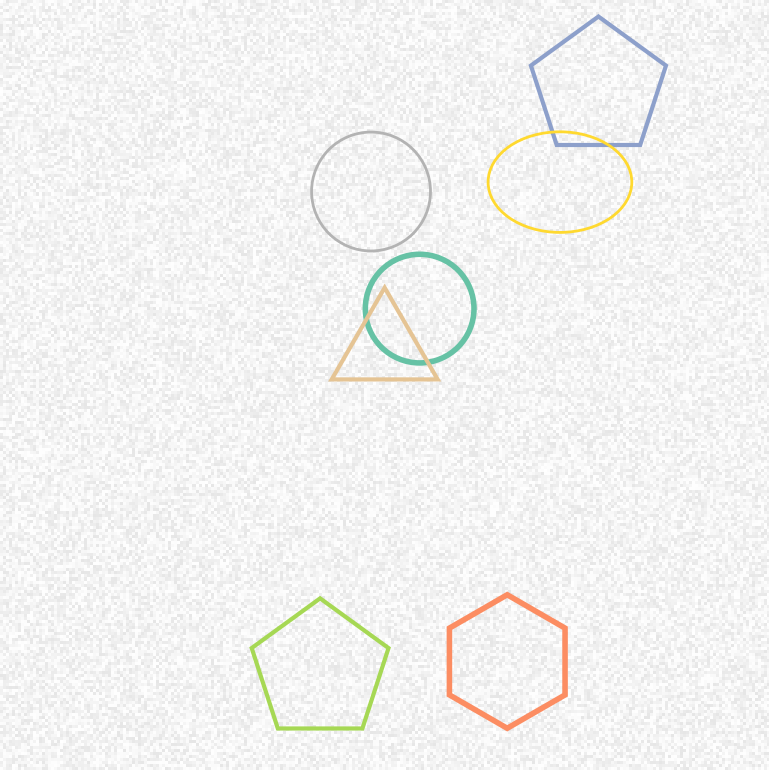[{"shape": "circle", "thickness": 2, "radius": 0.35, "center": [0.545, 0.599]}, {"shape": "hexagon", "thickness": 2, "radius": 0.43, "center": [0.659, 0.141]}, {"shape": "pentagon", "thickness": 1.5, "radius": 0.46, "center": [0.777, 0.886]}, {"shape": "pentagon", "thickness": 1.5, "radius": 0.47, "center": [0.416, 0.129]}, {"shape": "oval", "thickness": 1, "radius": 0.47, "center": [0.727, 0.763]}, {"shape": "triangle", "thickness": 1.5, "radius": 0.4, "center": [0.5, 0.547]}, {"shape": "circle", "thickness": 1, "radius": 0.39, "center": [0.482, 0.751]}]